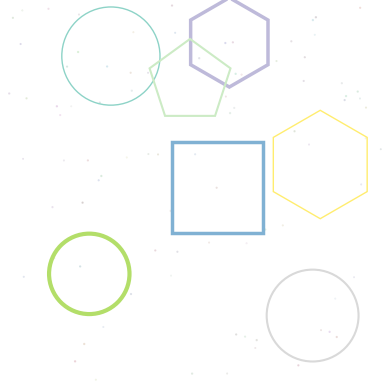[{"shape": "circle", "thickness": 1, "radius": 0.64, "center": [0.288, 0.854]}, {"shape": "hexagon", "thickness": 2.5, "radius": 0.58, "center": [0.596, 0.89]}, {"shape": "square", "thickness": 2.5, "radius": 0.59, "center": [0.565, 0.513]}, {"shape": "circle", "thickness": 3, "radius": 0.52, "center": [0.232, 0.289]}, {"shape": "circle", "thickness": 1.5, "radius": 0.6, "center": [0.812, 0.18]}, {"shape": "pentagon", "thickness": 1.5, "radius": 0.55, "center": [0.494, 0.788]}, {"shape": "hexagon", "thickness": 1, "radius": 0.7, "center": [0.832, 0.573]}]